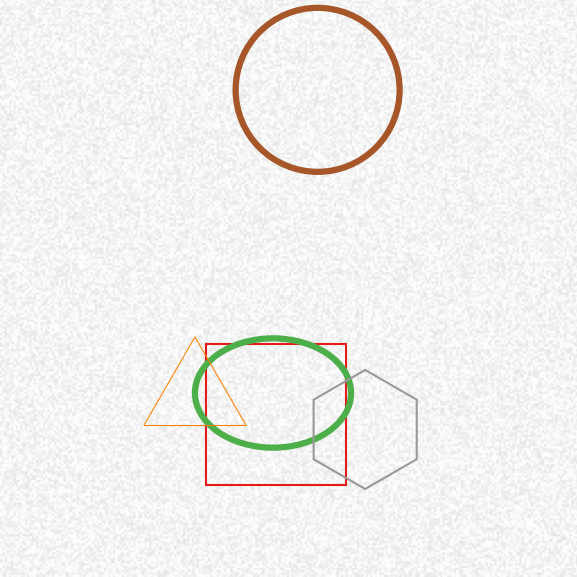[{"shape": "square", "thickness": 1, "radius": 0.61, "center": [0.478, 0.281]}, {"shape": "oval", "thickness": 3, "radius": 0.68, "center": [0.473, 0.319]}, {"shape": "triangle", "thickness": 0.5, "radius": 0.51, "center": [0.338, 0.313]}, {"shape": "circle", "thickness": 3, "radius": 0.71, "center": [0.55, 0.844]}, {"shape": "hexagon", "thickness": 1, "radius": 0.52, "center": [0.632, 0.255]}]